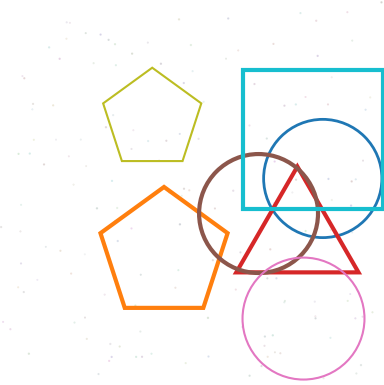[{"shape": "circle", "thickness": 2, "radius": 0.77, "center": [0.838, 0.536]}, {"shape": "pentagon", "thickness": 3, "radius": 0.87, "center": [0.426, 0.341]}, {"shape": "triangle", "thickness": 3, "radius": 0.92, "center": [0.772, 0.384]}, {"shape": "circle", "thickness": 3, "radius": 0.77, "center": [0.672, 0.445]}, {"shape": "circle", "thickness": 1.5, "radius": 0.79, "center": [0.788, 0.173]}, {"shape": "pentagon", "thickness": 1.5, "radius": 0.67, "center": [0.395, 0.69]}, {"shape": "square", "thickness": 3, "radius": 0.91, "center": [0.813, 0.637]}]